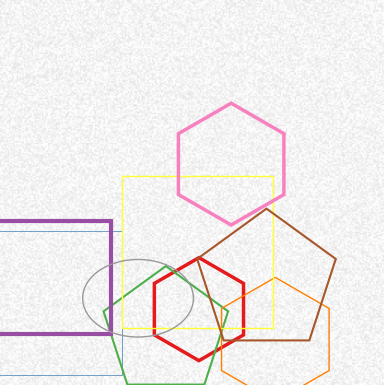[{"shape": "hexagon", "thickness": 2.5, "radius": 0.67, "center": [0.517, 0.197]}, {"shape": "square", "thickness": 0.5, "radius": 0.93, "center": [0.13, 0.214]}, {"shape": "pentagon", "thickness": 1.5, "radius": 0.85, "center": [0.431, 0.139]}, {"shape": "square", "thickness": 3, "radius": 0.73, "center": [0.141, 0.28]}, {"shape": "hexagon", "thickness": 1, "radius": 0.81, "center": [0.715, 0.118]}, {"shape": "square", "thickness": 1, "radius": 0.99, "center": [0.513, 0.345]}, {"shape": "pentagon", "thickness": 1.5, "radius": 0.95, "center": [0.692, 0.269]}, {"shape": "hexagon", "thickness": 2.5, "radius": 0.79, "center": [0.6, 0.574]}, {"shape": "oval", "thickness": 1, "radius": 0.72, "center": [0.359, 0.225]}]